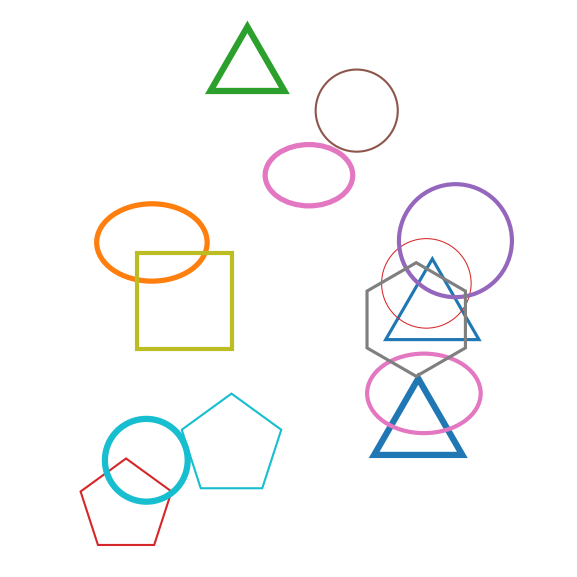[{"shape": "triangle", "thickness": 1.5, "radius": 0.47, "center": [0.749, 0.458]}, {"shape": "triangle", "thickness": 3, "radius": 0.44, "center": [0.724, 0.255]}, {"shape": "oval", "thickness": 2.5, "radius": 0.48, "center": [0.263, 0.579]}, {"shape": "triangle", "thickness": 3, "radius": 0.37, "center": [0.428, 0.879]}, {"shape": "pentagon", "thickness": 1, "radius": 0.41, "center": [0.218, 0.122]}, {"shape": "circle", "thickness": 0.5, "radius": 0.39, "center": [0.738, 0.508]}, {"shape": "circle", "thickness": 2, "radius": 0.49, "center": [0.789, 0.582]}, {"shape": "circle", "thickness": 1, "radius": 0.36, "center": [0.618, 0.808]}, {"shape": "oval", "thickness": 2.5, "radius": 0.38, "center": [0.535, 0.696]}, {"shape": "oval", "thickness": 2, "radius": 0.49, "center": [0.734, 0.318]}, {"shape": "hexagon", "thickness": 1.5, "radius": 0.49, "center": [0.721, 0.446]}, {"shape": "square", "thickness": 2, "radius": 0.41, "center": [0.32, 0.478]}, {"shape": "pentagon", "thickness": 1, "radius": 0.45, "center": [0.401, 0.227]}, {"shape": "circle", "thickness": 3, "radius": 0.36, "center": [0.253, 0.202]}]